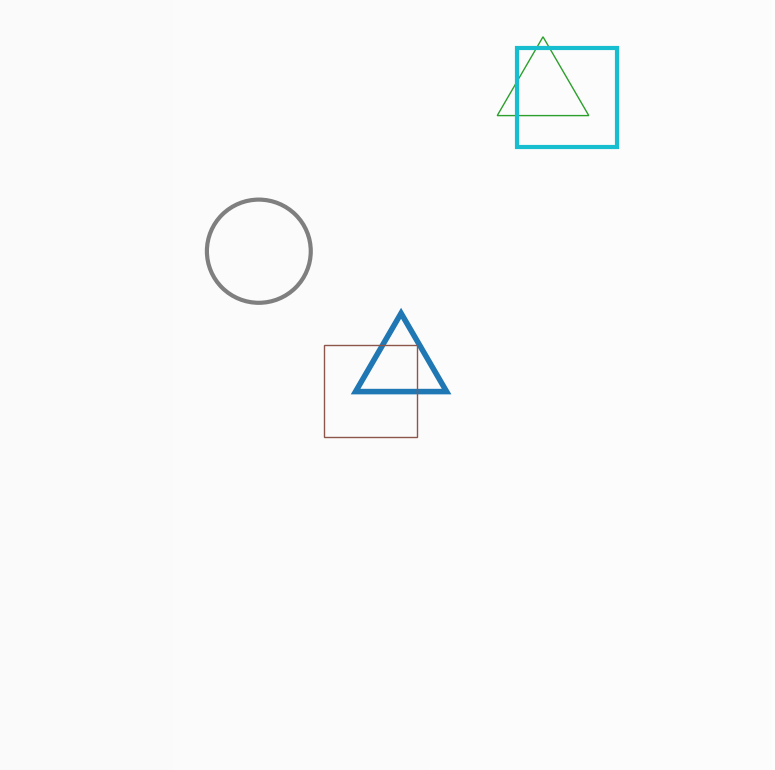[{"shape": "triangle", "thickness": 2, "radius": 0.34, "center": [0.518, 0.525]}, {"shape": "triangle", "thickness": 0.5, "radius": 0.34, "center": [0.701, 0.884]}, {"shape": "square", "thickness": 0.5, "radius": 0.3, "center": [0.478, 0.492]}, {"shape": "circle", "thickness": 1.5, "radius": 0.34, "center": [0.334, 0.674]}, {"shape": "square", "thickness": 1.5, "radius": 0.32, "center": [0.732, 0.874]}]